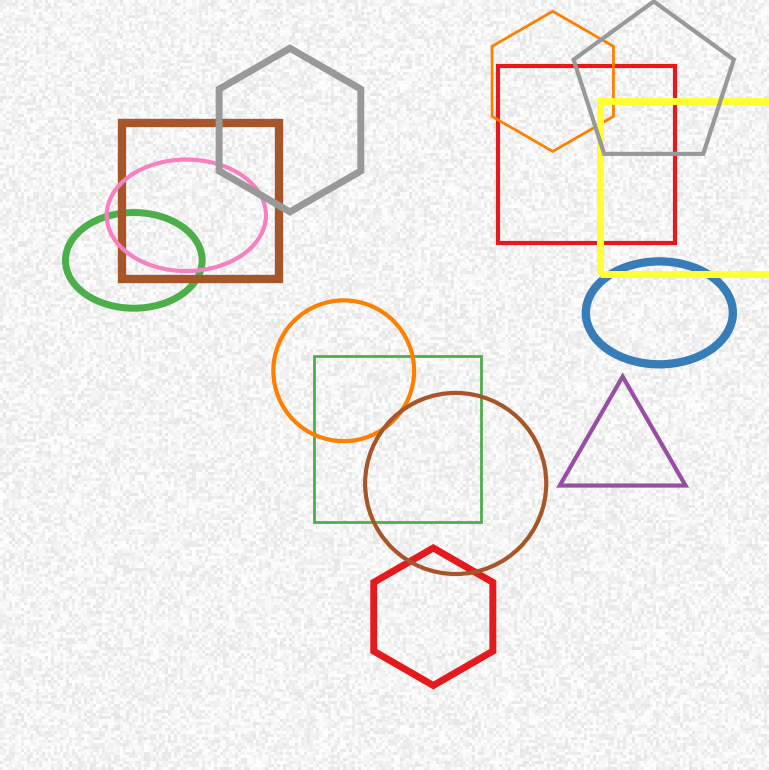[{"shape": "square", "thickness": 1.5, "radius": 0.57, "center": [0.762, 0.799]}, {"shape": "hexagon", "thickness": 2.5, "radius": 0.45, "center": [0.563, 0.199]}, {"shape": "oval", "thickness": 3, "radius": 0.48, "center": [0.856, 0.594]}, {"shape": "oval", "thickness": 2.5, "radius": 0.44, "center": [0.174, 0.662]}, {"shape": "square", "thickness": 1, "radius": 0.54, "center": [0.517, 0.43]}, {"shape": "triangle", "thickness": 1.5, "radius": 0.47, "center": [0.809, 0.417]}, {"shape": "hexagon", "thickness": 1, "radius": 0.46, "center": [0.718, 0.894]}, {"shape": "circle", "thickness": 1.5, "radius": 0.46, "center": [0.446, 0.518]}, {"shape": "square", "thickness": 2.5, "radius": 0.56, "center": [0.891, 0.756]}, {"shape": "circle", "thickness": 1.5, "radius": 0.59, "center": [0.592, 0.372]}, {"shape": "square", "thickness": 3, "radius": 0.51, "center": [0.261, 0.739]}, {"shape": "oval", "thickness": 1.5, "radius": 0.52, "center": [0.242, 0.72]}, {"shape": "hexagon", "thickness": 2.5, "radius": 0.53, "center": [0.377, 0.831]}, {"shape": "pentagon", "thickness": 1.5, "radius": 0.55, "center": [0.849, 0.889]}]